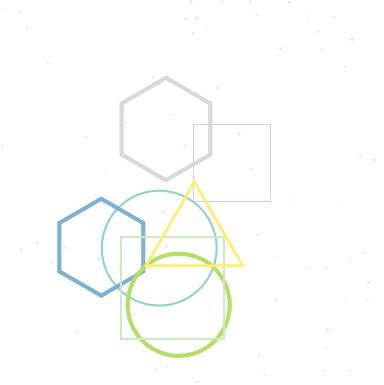[{"shape": "circle", "thickness": 1.5, "radius": 0.75, "center": [0.414, 0.355]}, {"shape": "square", "thickness": 0.5, "radius": 0.5, "center": [0.6, 0.577]}, {"shape": "hexagon", "thickness": 3, "radius": 0.63, "center": [0.263, 0.358]}, {"shape": "circle", "thickness": 3, "radius": 0.66, "center": [0.464, 0.208]}, {"shape": "hexagon", "thickness": 3, "radius": 0.66, "center": [0.431, 0.665]}, {"shape": "square", "thickness": 1.5, "radius": 0.67, "center": [0.447, 0.252]}, {"shape": "triangle", "thickness": 2, "radius": 0.73, "center": [0.505, 0.382]}]